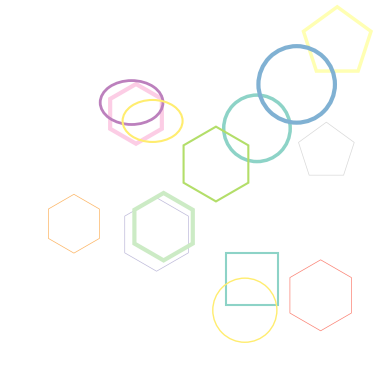[{"shape": "circle", "thickness": 2.5, "radius": 0.43, "center": [0.667, 0.667]}, {"shape": "square", "thickness": 1.5, "radius": 0.33, "center": [0.654, 0.276]}, {"shape": "pentagon", "thickness": 2.5, "radius": 0.46, "center": [0.876, 0.89]}, {"shape": "hexagon", "thickness": 0.5, "radius": 0.48, "center": [0.407, 0.391]}, {"shape": "hexagon", "thickness": 0.5, "radius": 0.46, "center": [0.833, 0.233]}, {"shape": "circle", "thickness": 3, "radius": 0.5, "center": [0.771, 0.781]}, {"shape": "hexagon", "thickness": 0.5, "radius": 0.38, "center": [0.192, 0.419]}, {"shape": "hexagon", "thickness": 1.5, "radius": 0.49, "center": [0.561, 0.574]}, {"shape": "hexagon", "thickness": 3, "radius": 0.39, "center": [0.353, 0.704]}, {"shape": "pentagon", "thickness": 0.5, "radius": 0.38, "center": [0.848, 0.607]}, {"shape": "oval", "thickness": 2, "radius": 0.41, "center": [0.342, 0.734]}, {"shape": "hexagon", "thickness": 3, "radius": 0.44, "center": [0.425, 0.411]}, {"shape": "oval", "thickness": 1.5, "radius": 0.39, "center": [0.396, 0.686]}, {"shape": "circle", "thickness": 1, "radius": 0.42, "center": [0.636, 0.194]}]